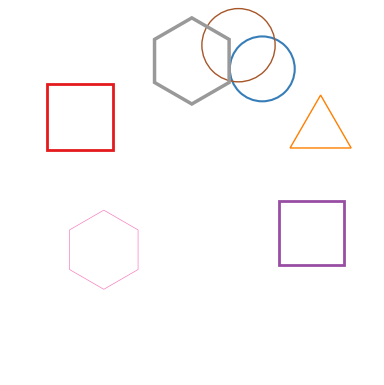[{"shape": "square", "thickness": 2, "radius": 0.43, "center": [0.207, 0.696]}, {"shape": "circle", "thickness": 1.5, "radius": 0.42, "center": [0.681, 0.821]}, {"shape": "square", "thickness": 2, "radius": 0.42, "center": [0.809, 0.395]}, {"shape": "triangle", "thickness": 1, "radius": 0.46, "center": [0.833, 0.661]}, {"shape": "circle", "thickness": 1, "radius": 0.48, "center": [0.619, 0.883]}, {"shape": "hexagon", "thickness": 0.5, "radius": 0.51, "center": [0.27, 0.351]}, {"shape": "hexagon", "thickness": 2.5, "radius": 0.56, "center": [0.498, 0.842]}]